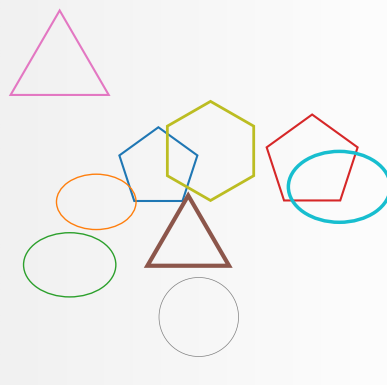[{"shape": "pentagon", "thickness": 1.5, "radius": 0.53, "center": [0.409, 0.564]}, {"shape": "oval", "thickness": 1, "radius": 0.51, "center": [0.248, 0.476]}, {"shape": "oval", "thickness": 1, "radius": 0.6, "center": [0.18, 0.312]}, {"shape": "pentagon", "thickness": 1.5, "radius": 0.62, "center": [0.806, 0.579]}, {"shape": "triangle", "thickness": 3, "radius": 0.61, "center": [0.486, 0.371]}, {"shape": "triangle", "thickness": 1.5, "radius": 0.73, "center": [0.154, 0.827]}, {"shape": "circle", "thickness": 0.5, "radius": 0.51, "center": [0.513, 0.177]}, {"shape": "hexagon", "thickness": 2, "radius": 0.64, "center": [0.543, 0.608]}, {"shape": "oval", "thickness": 2.5, "radius": 0.66, "center": [0.876, 0.515]}]